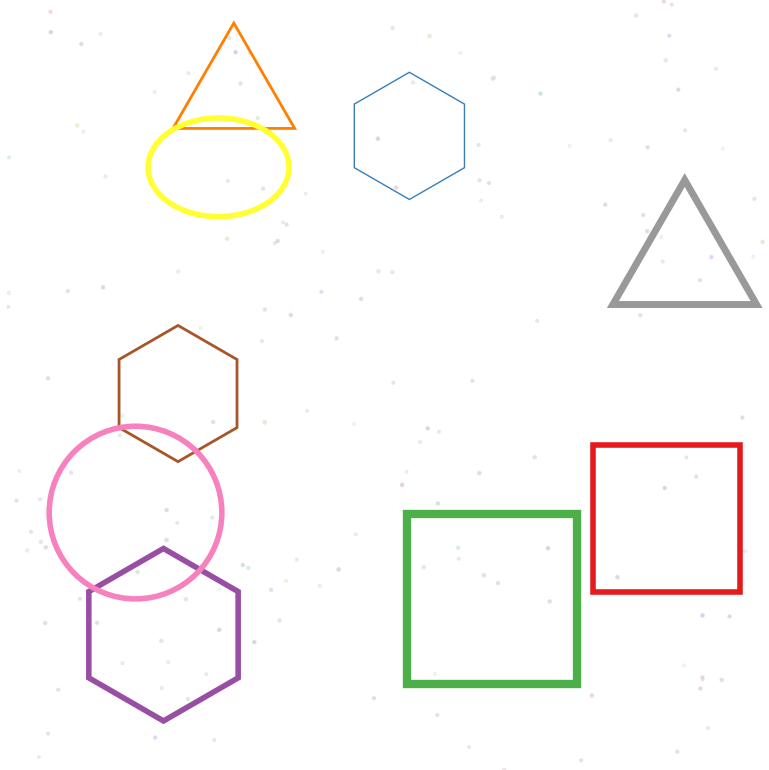[{"shape": "square", "thickness": 2, "radius": 0.48, "center": [0.866, 0.326]}, {"shape": "hexagon", "thickness": 0.5, "radius": 0.41, "center": [0.532, 0.824]}, {"shape": "square", "thickness": 3, "radius": 0.55, "center": [0.639, 0.222]}, {"shape": "hexagon", "thickness": 2, "radius": 0.56, "center": [0.212, 0.176]}, {"shape": "triangle", "thickness": 1, "radius": 0.46, "center": [0.304, 0.879]}, {"shape": "oval", "thickness": 2, "radius": 0.46, "center": [0.284, 0.783]}, {"shape": "hexagon", "thickness": 1, "radius": 0.44, "center": [0.231, 0.489]}, {"shape": "circle", "thickness": 2, "radius": 0.56, "center": [0.176, 0.334]}, {"shape": "triangle", "thickness": 2.5, "radius": 0.54, "center": [0.889, 0.658]}]